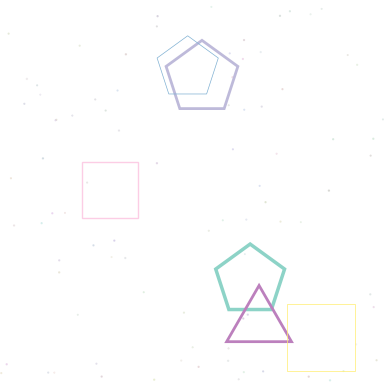[{"shape": "pentagon", "thickness": 2.5, "radius": 0.47, "center": [0.65, 0.272]}, {"shape": "pentagon", "thickness": 2, "radius": 0.49, "center": [0.525, 0.797]}, {"shape": "pentagon", "thickness": 0.5, "radius": 0.42, "center": [0.488, 0.823]}, {"shape": "square", "thickness": 1, "radius": 0.37, "center": [0.286, 0.506]}, {"shape": "triangle", "thickness": 2, "radius": 0.49, "center": [0.673, 0.161]}, {"shape": "square", "thickness": 0.5, "radius": 0.44, "center": [0.834, 0.123]}]